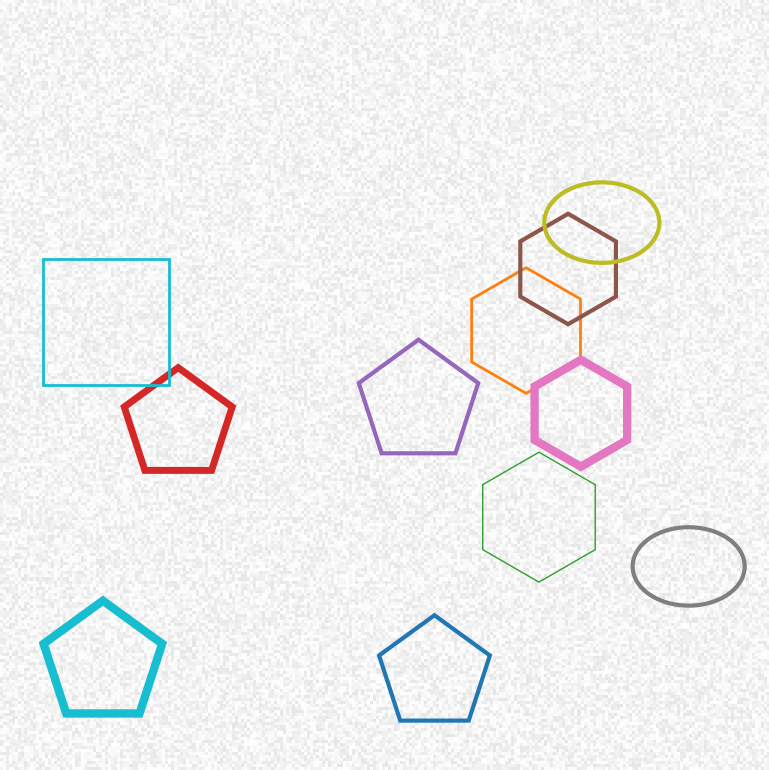[{"shape": "pentagon", "thickness": 1.5, "radius": 0.38, "center": [0.564, 0.125]}, {"shape": "hexagon", "thickness": 1, "radius": 0.41, "center": [0.683, 0.571]}, {"shape": "hexagon", "thickness": 0.5, "radius": 0.42, "center": [0.7, 0.328]}, {"shape": "pentagon", "thickness": 2.5, "radius": 0.37, "center": [0.231, 0.449]}, {"shape": "pentagon", "thickness": 1.5, "radius": 0.41, "center": [0.544, 0.477]}, {"shape": "hexagon", "thickness": 1.5, "radius": 0.36, "center": [0.738, 0.651]}, {"shape": "hexagon", "thickness": 3, "radius": 0.35, "center": [0.754, 0.463]}, {"shape": "oval", "thickness": 1.5, "radius": 0.36, "center": [0.894, 0.264]}, {"shape": "oval", "thickness": 1.5, "radius": 0.37, "center": [0.782, 0.711]}, {"shape": "pentagon", "thickness": 3, "radius": 0.4, "center": [0.134, 0.139]}, {"shape": "square", "thickness": 1, "radius": 0.41, "center": [0.138, 0.581]}]